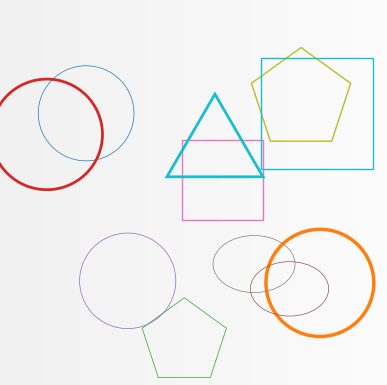[{"shape": "circle", "thickness": 0.5, "radius": 0.62, "center": [0.222, 0.706]}, {"shape": "circle", "thickness": 2.5, "radius": 0.7, "center": [0.826, 0.265]}, {"shape": "pentagon", "thickness": 0.5, "radius": 0.57, "center": [0.476, 0.112]}, {"shape": "circle", "thickness": 2, "radius": 0.72, "center": [0.121, 0.651]}, {"shape": "circle", "thickness": 0.5, "radius": 0.62, "center": [0.33, 0.271]}, {"shape": "oval", "thickness": 0.5, "radius": 0.5, "center": [0.747, 0.25]}, {"shape": "square", "thickness": 1, "radius": 0.52, "center": [0.574, 0.533]}, {"shape": "oval", "thickness": 0.5, "radius": 0.53, "center": [0.656, 0.314]}, {"shape": "pentagon", "thickness": 1, "radius": 0.67, "center": [0.777, 0.742]}, {"shape": "square", "thickness": 1, "radius": 0.72, "center": [0.818, 0.705]}, {"shape": "triangle", "thickness": 2, "radius": 0.72, "center": [0.555, 0.612]}]